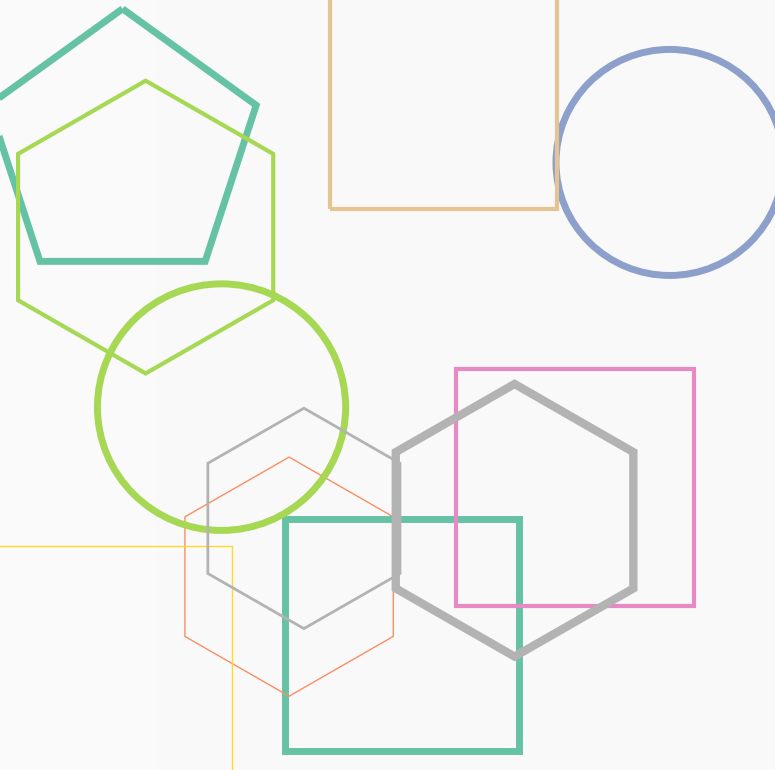[{"shape": "pentagon", "thickness": 2.5, "radius": 0.91, "center": [0.158, 0.807]}, {"shape": "square", "thickness": 2.5, "radius": 0.75, "center": [0.519, 0.175]}, {"shape": "hexagon", "thickness": 0.5, "radius": 0.78, "center": [0.373, 0.251]}, {"shape": "circle", "thickness": 2.5, "radius": 0.73, "center": [0.864, 0.789]}, {"shape": "square", "thickness": 1.5, "radius": 0.77, "center": [0.742, 0.367]}, {"shape": "hexagon", "thickness": 1.5, "radius": 0.95, "center": [0.188, 0.705]}, {"shape": "circle", "thickness": 2.5, "radius": 0.8, "center": [0.286, 0.471]}, {"shape": "square", "thickness": 0.5, "radius": 0.84, "center": [0.131, 0.122]}, {"shape": "square", "thickness": 1.5, "radius": 0.73, "center": [0.573, 0.875]}, {"shape": "hexagon", "thickness": 1, "radius": 0.72, "center": [0.392, 0.327]}, {"shape": "hexagon", "thickness": 3, "radius": 0.88, "center": [0.664, 0.324]}]